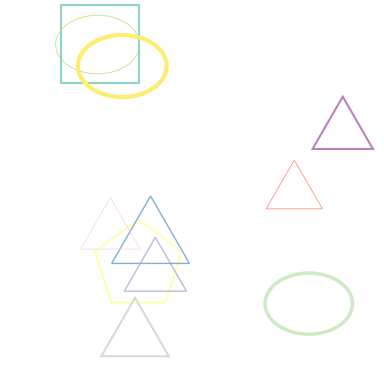[{"shape": "square", "thickness": 1.5, "radius": 0.51, "center": [0.259, 0.885]}, {"shape": "pentagon", "thickness": 1.5, "radius": 0.59, "center": [0.36, 0.31]}, {"shape": "triangle", "thickness": 1, "radius": 0.47, "center": [0.404, 0.29]}, {"shape": "triangle", "thickness": 0.5, "radius": 0.42, "center": [0.764, 0.5]}, {"shape": "triangle", "thickness": 1, "radius": 0.58, "center": [0.391, 0.374]}, {"shape": "oval", "thickness": 0.5, "radius": 0.54, "center": [0.253, 0.884]}, {"shape": "triangle", "thickness": 0.5, "radius": 0.45, "center": [0.287, 0.398]}, {"shape": "triangle", "thickness": 1.5, "radius": 0.51, "center": [0.351, 0.125]}, {"shape": "triangle", "thickness": 1.5, "radius": 0.45, "center": [0.89, 0.658]}, {"shape": "oval", "thickness": 2.5, "radius": 0.57, "center": [0.802, 0.211]}, {"shape": "oval", "thickness": 3, "radius": 0.58, "center": [0.318, 0.828]}]